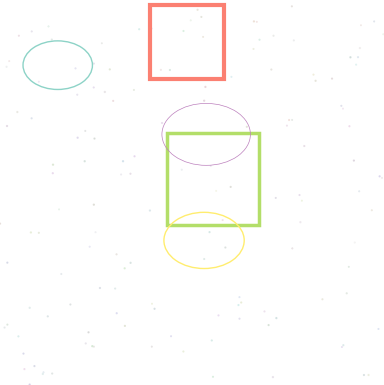[{"shape": "oval", "thickness": 1, "radius": 0.45, "center": [0.15, 0.831]}, {"shape": "square", "thickness": 3, "radius": 0.48, "center": [0.485, 0.892]}, {"shape": "square", "thickness": 2.5, "radius": 0.6, "center": [0.552, 0.535]}, {"shape": "oval", "thickness": 0.5, "radius": 0.57, "center": [0.535, 0.651]}, {"shape": "oval", "thickness": 1, "radius": 0.52, "center": [0.53, 0.376]}]